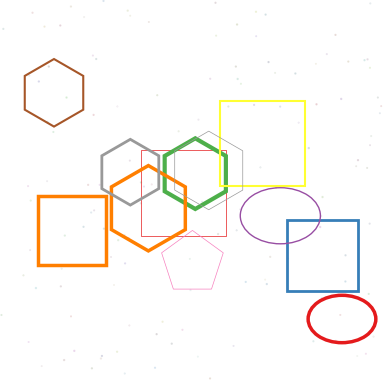[{"shape": "oval", "thickness": 2.5, "radius": 0.44, "center": [0.888, 0.171]}, {"shape": "square", "thickness": 0.5, "radius": 0.56, "center": [0.477, 0.499]}, {"shape": "square", "thickness": 2, "radius": 0.46, "center": [0.838, 0.336]}, {"shape": "hexagon", "thickness": 3, "radius": 0.46, "center": [0.507, 0.549]}, {"shape": "oval", "thickness": 1, "radius": 0.52, "center": [0.728, 0.44]}, {"shape": "hexagon", "thickness": 2.5, "radius": 0.55, "center": [0.385, 0.459]}, {"shape": "square", "thickness": 2.5, "radius": 0.44, "center": [0.186, 0.402]}, {"shape": "square", "thickness": 1.5, "radius": 0.55, "center": [0.682, 0.626]}, {"shape": "hexagon", "thickness": 1.5, "radius": 0.44, "center": [0.14, 0.759]}, {"shape": "pentagon", "thickness": 0.5, "radius": 0.42, "center": [0.5, 0.317]}, {"shape": "hexagon", "thickness": 2, "radius": 0.43, "center": [0.338, 0.553]}, {"shape": "hexagon", "thickness": 0.5, "radius": 0.51, "center": [0.542, 0.557]}]